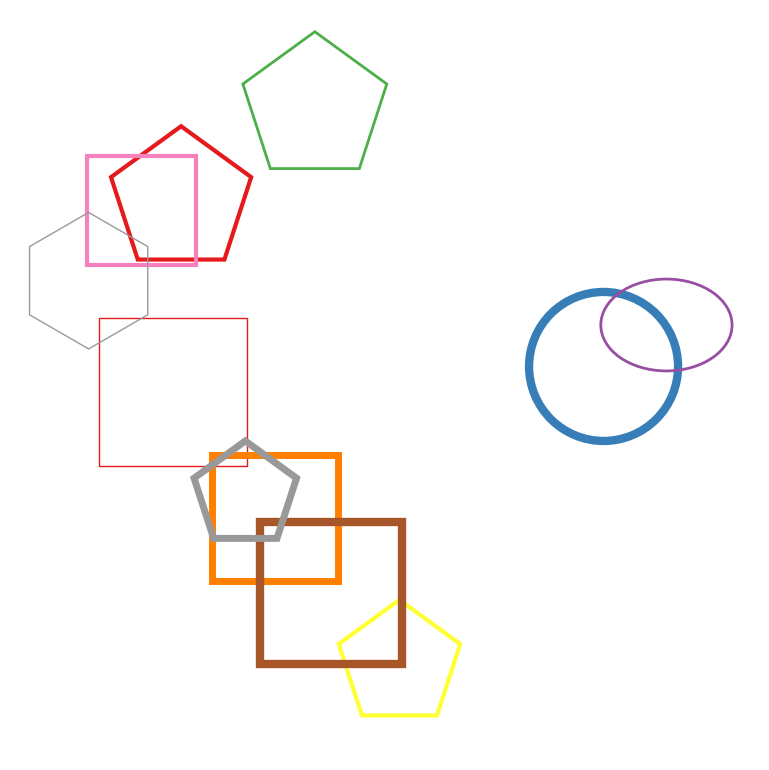[{"shape": "pentagon", "thickness": 1.5, "radius": 0.48, "center": [0.235, 0.74]}, {"shape": "square", "thickness": 0.5, "radius": 0.48, "center": [0.224, 0.491]}, {"shape": "circle", "thickness": 3, "radius": 0.48, "center": [0.784, 0.524]}, {"shape": "pentagon", "thickness": 1, "radius": 0.49, "center": [0.409, 0.861]}, {"shape": "oval", "thickness": 1, "radius": 0.43, "center": [0.865, 0.578]}, {"shape": "square", "thickness": 2.5, "radius": 0.41, "center": [0.357, 0.327]}, {"shape": "pentagon", "thickness": 1.5, "radius": 0.41, "center": [0.519, 0.138]}, {"shape": "square", "thickness": 3, "radius": 0.46, "center": [0.43, 0.229]}, {"shape": "square", "thickness": 1.5, "radius": 0.35, "center": [0.184, 0.727]}, {"shape": "pentagon", "thickness": 2.5, "radius": 0.35, "center": [0.319, 0.357]}, {"shape": "hexagon", "thickness": 0.5, "radius": 0.44, "center": [0.115, 0.635]}]